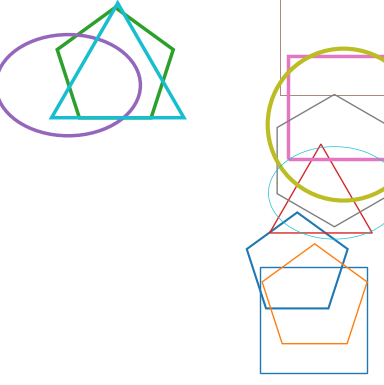[{"shape": "square", "thickness": 1, "radius": 0.69, "center": [0.814, 0.169]}, {"shape": "pentagon", "thickness": 1.5, "radius": 0.69, "center": [0.772, 0.31]}, {"shape": "pentagon", "thickness": 1, "radius": 0.72, "center": [0.817, 0.223]}, {"shape": "pentagon", "thickness": 2.5, "radius": 0.79, "center": [0.299, 0.822]}, {"shape": "triangle", "thickness": 1, "radius": 0.77, "center": [0.834, 0.472]}, {"shape": "oval", "thickness": 2.5, "radius": 0.94, "center": [0.177, 0.779]}, {"shape": "square", "thickness": 0.5, "radius": 0.69, "center": [0.864, 0.89]}, {"shape": "square", "thickness": 2.5, "radius": 0.67, "center": [0.882, 0.722]}, {"shape": "hexagon", "thickness": 1, "radius": 0.86, "center": [0.869, 0.583]}, {"shape": "circle", "thickness": 3, "radius": 0.99, "center": [0.893, 0.676]}, {"shape": "oval", "thickness": 0.5, "radius": 0.86, "center": [0.869, 0.499]}, {"shape": "triangle", "thickness": 2.5, "radius": 0.99, "center": [0.306, 0.793]}]